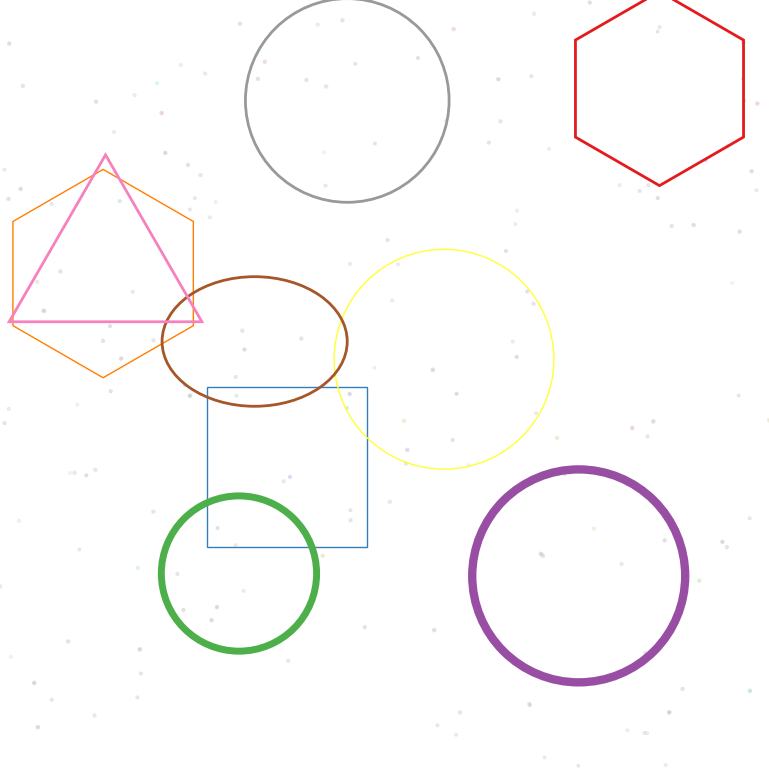[{"shape": "hexagon", "thickness": 1, "radius": 0.63, "center": [0.856, 0.885]}, {"shape": "square", "thickness": 0.5, "radius": 0.52, "center": [0.373, 0.393]}, {"shape": "circle", "thickness": 2.5, "radius": 0.5, "center": [0.31, 0.255]}, {"shape": "circle", "thickness": 3, "radius": 0.69, "center": [0.752, 0.252]}, {"shape": "hexagon", "thickness": 0.5, "radius": 0.68, "center": [0.134, 0.645]}, {"shape": "circle", "thickness": 0.5, "radius": 0.71, "center": [0.577, 0.533]}, {"shape": "oval", "thickness": 1, "radius": 0.6, "center": [0.331, 0.557]}, {"shape": "triangle", "thickness": 1, "radius": 0.72, "center": [0.137, 0.654]}, {"shape": "circle", "thickness": 1, "radius": 0.66, "center": [0.451, 0.87]}]